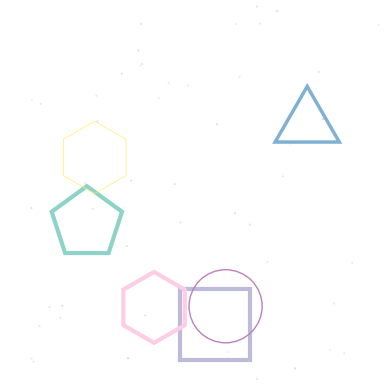[{"shape": "pentagon", "thickness": 3, "radius": 0.48, "center": [0.226, 0.42]}, {"shape": "square", "thickness": 3, "radius": 0.46, "center": [0.559, 0.157]}, {"shape": "triangle", "thickness": 2.5, "radius": 0.48, "center": [0.798, 0.679]}, {"shape": "hexagon", "thickness": 3, "radius": 0.46, "center": [0.4, 0.202]}, {"shape": "circle", "thickness": 1, "radius": 0.47, "center": [0.586, 0.205]}, {"shape": "hexagon", "thickness": 0.5, "radius": 0.47, "center": [0.246, 0.591]}]